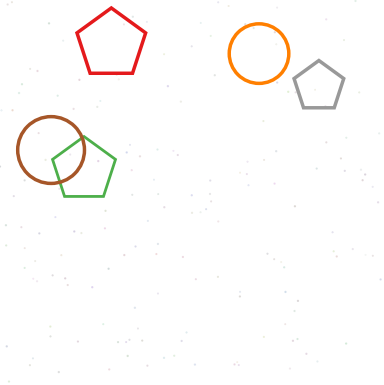[{"shape": "pentagon", "thickness": 2.5, "radius": 0.47, "center": [0.289, 0.886]}, {"shape": "pentagon", "thickness": 2, "radius": 0.43, "center": [0.218, 0.559]}, {"shape": "circle", "thickness": 2.5, "radius": 0.39, "center": [0.673, 0.861]}, {"shape": "circle", "thickness": 2.5, "radius": 0.43, "center": [0.133, 0.61]}, {"shape": "pentagon", "thickness": 2.5, "radius": 0.34, "center": [0.828, 0.775]}]